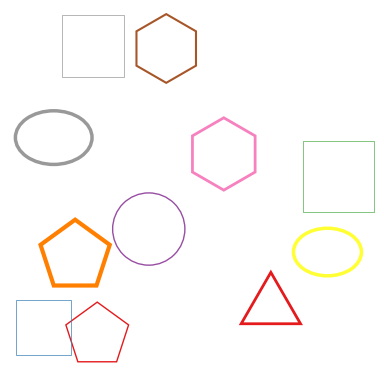[{"shape": "pentagon", "thickness": 1, "radius": 0.43, "center": [0.253, 0.13]}, {"shape": "triangle", "thickness": 2, "radius": 0.45, "center": [0.704, 0.204]}, {"shape": "square", "thickness": 0.5, "radius": 0.36, "center": [0.113, 0.15]}, {"shape": "square", "thickness": 0.5, "radius": 0.46, "center": [0.879, 0.541]}, {"shape": "circle", "thickness": 1, "radius": 0.47, "center": [0.386, 0.405]}, {"shape": "pentagon", "thickness": 3, "radius": 0.47, "center": [0.195, 0.335]}, {"shape": "oval", "thickness": 2.5, "radius": 0.44, "center": [0.851, 0.345]}, {"shape": "hexagon", "thickness": 1.5, "radius": 0.45, "center": [0.432, 0.874]}, {"shape": "hexagon", "thickness": 2, "radius": 0.47, "center": [0.581, 0.6]}, {"shape": "oval", "thickness": 2.5, "radius": 0.5, "center": [0.14, 0.643]}, {"shape": "square", "thickness": 0.5, "radius": 0.4, "center": [0.241, 0.881]}]